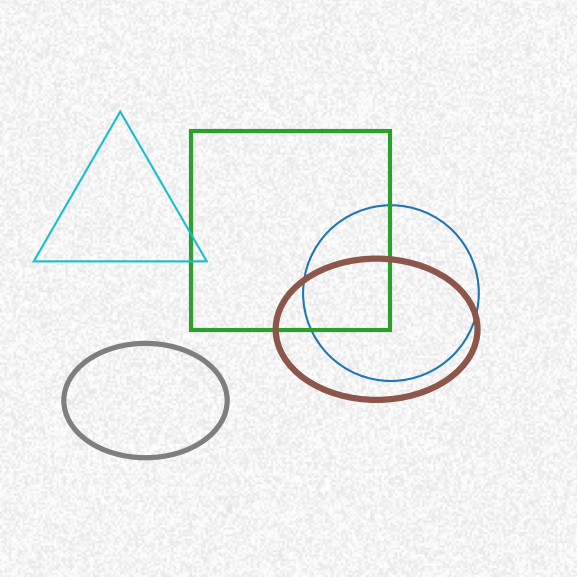[{"shape": "circle", "thickness": 1, "radius": 0.76, "center": [0.677, 0.492]}, {"shape": "square", "thickness": 2, "radius": 0.86, "center": [0.503, 0.601]}, {"shape": "oval", "thickness": 3, "radius": 0.87, "center": [0.652, 0.429]}, {"shape": "oval", "thickness": 2.5, "radius": 0.71, "center": [0.252, 0.306]}, {"shape": "triangle", "thickness": 1, "radius": 0.86, "center": [0.208, 0.633]}]